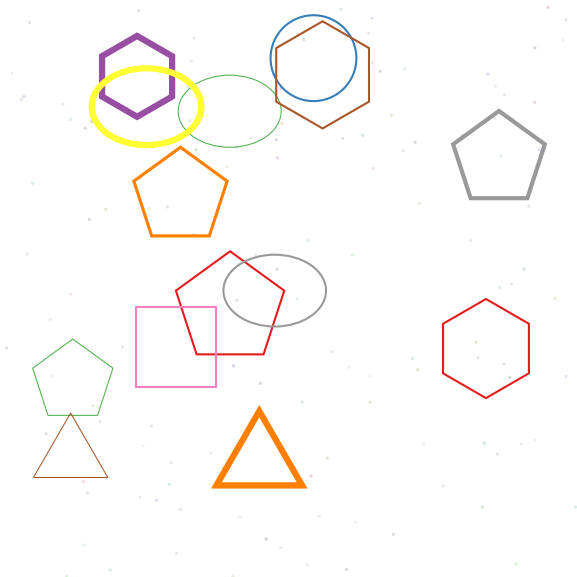[{"shape": "hexagon", "thickness": 1, "radius": 0.43, "center": [0.842, 0.396]}, {"shape": "pentagon", "thickness": 1, "radius": 0.49, "center": [0.398, 0.465]}, {"shape": "circle", "thickness": 1, "radius": 0.37, "center": [0.543, 0.898]}, {"shape": "pentagon", "thickness": 0.5, "radius": 0.37, "center": [0.126, 0.339]}, {"shape": "oval", "thickness": 0.5, "radius": 0.45, "center": [0.398, 0.807]}, {"shape": "hexagon", "thickness": 3, "radius": 0.35, "center": [0.237, 0.867]}, {"shape": "triangle", "thickness": 3, "radius": 0.43, "center": [0.449, 0.201]}, {"shape": "pentagon", "thickness": 1.5, "radius": 0.42, "center": [0.313, 0.659]}, {"shape": "oval", "thickness": 3, "radius": 0.47, "center": [0.254, 0.814]}, {"shape": "triangle", "thickness": 0.5, "radius": 0.37, "center": [0.122, 0.209]}, {"shape": "hexagon", "thickness": 1, "radius": 0.46, "center": [0.559, 0.869]}, {"shape": "square", "thickness": 1, "radius": 0.35, "center": [0.305, 0.398]}, {"shape": "oval", "thickness": 1, "radius": 0.44, "center": [0.476, 0.496]}, {"shape": "pentagon", "thickness": 2, "radius": 0.42, "center": [0.864, 0.723]}]